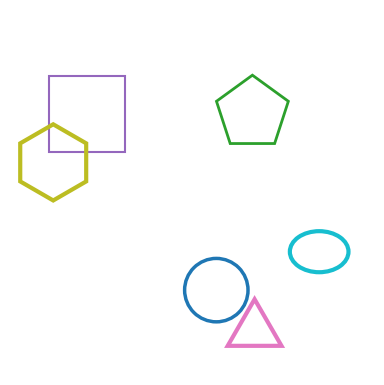[{"shape": "circle", "thickness": 2.5, "radius": 0.41, "center": [0.562, 0.246]}, {"shape": "pentagon", "thickness": 2, "radius": 0.49, "center": [0.656, 0.707]}, {"shape": "square", "thickness": 1.5, "radius": 0.5, "center": [0.226, 0.704]}, {"shape": "triangle", "thickness": 3, "radius": 0.4, "center": [0.661, 0.142]}, {"shape": "hexagon", "thickness": 3, "radius": 0.49, "center": [0.138, 0.578]}, {"shape": "oval", "thickness": 3, "radius": 0.38, "center": [0.829, 0.346]}]